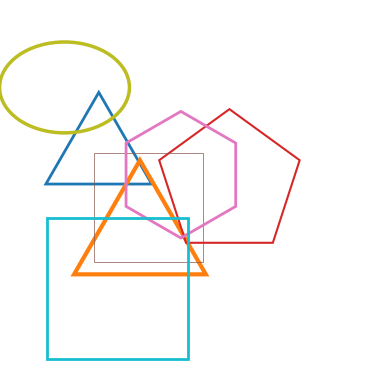[{"shape": "triangle", "thickness": 2, "radius": 0.79, "center": [0.257, 0.601]}, {"shape": "triangle", "thickness": 3, "radius": 0.99, "center": [0.363, 0.386]}, {"shape": "pentagon", "thickness": 1.5, "radius": 0.96, "center": [0.596, 0.525]}, {"shape": "square", "thickness": 0.5, "radius": 0.71, "center": [0.385, 0.461]}, {"shape": "hexagon", "thickness": 2, "radius": 0.82, "center": [0.47, 0.546]}, {"shape": "oval", "thickness": 2.5, "radius": 0.84, "center": [0.168, 0.773]}, {"shape": "square", "thickness": 2, "radius": 0.91, "center": [0.305, 0.251]}]